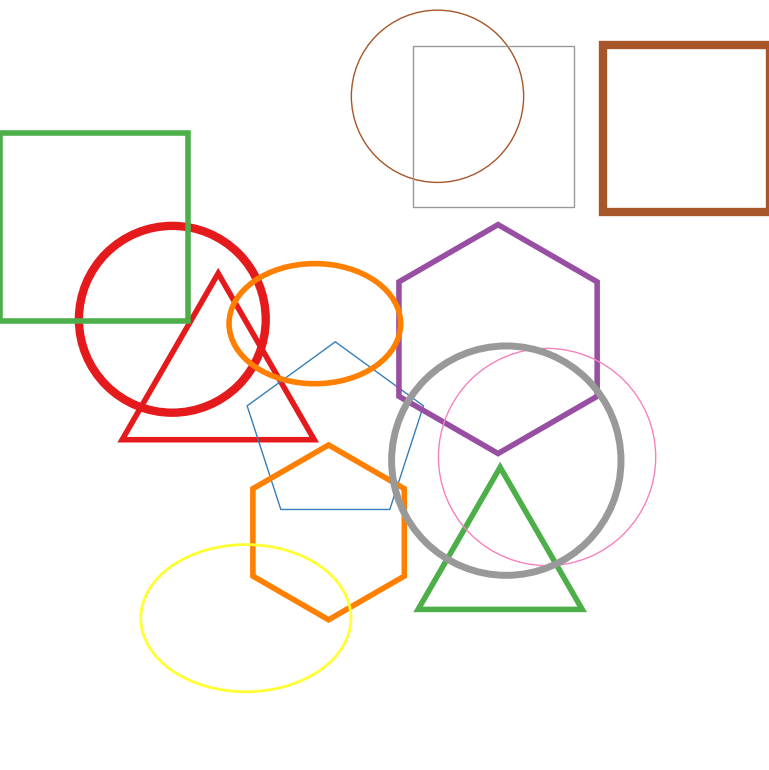[{"shape": "circle", "thickness": 3, "radius": 0.61, "center": [0.224, 0.585]}, {"shape": "triangle", "thickness": 2, "radius": 0.72, "center": [0.283, 0.501]}, {"shape": "pentagon", "thickness": 0.5, "radius": 0.6, "center": [0.435, 0.436]}, {"shape": "square", "thickness": 2, "radius": 0.61, "center": [0.122, 0.705]}, {"shape": "triangle", "thickness": 2, "radius": 0.62, "center": [0.65, 0.27]}, {"shape": "hexagon", "thickness": 2, "radius": 0.74, "center": [0.647, 0.56]}, {"shape": "oval", "thickness": 2, "radius": 0.56, "center": [0.409, 0.58]}, {"shape": "hexagon", "thickness": 2, "radius": 0.57, "center": [0.427, 0.309]}, {"shape": "oval", "thickness": 1, "radius": 0.68, "center": [0.319, 0.197]}, {"shape": "circle", "thickness": 0.5, "radius": 0.56, "center": [0.568, 0.875]}, {"shape": "square", "thickness": 3, "radius": 0.54, "center": [0.891, 0.833]}, {"shape": "circle", "thickness": 0.5, "radius": 0.71, "center": [0.71, 0.406]}, {"shape": "square", "thickness": 0.5, "radius": 0.52, "center": [0.641, 0.836]}, {"shape": "circle", "thickness": 2.5, "radius": 0.74, "center": [0.658, 0.402]}]